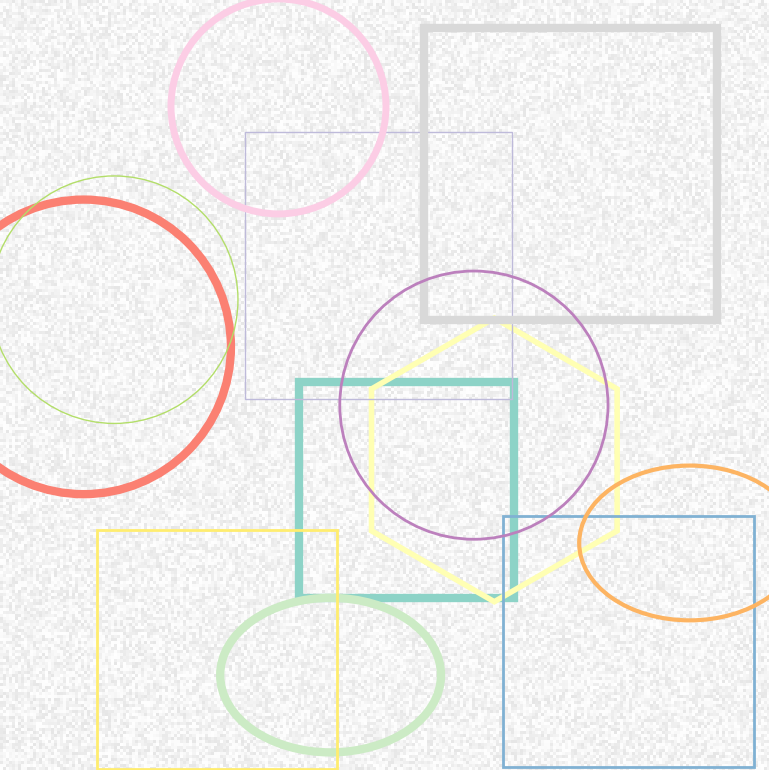[{"shape": "square", "thickness": 3, "radius": 0.7, "center": [0.528, 0.364]}, {"shape": "hexagon", "thickness": 2, "radius": 0.92, "center": [0.642, 0.403]}, {"shape": "square", "thickness": 0.5, "radius": 0.86, "center": [0.492, 0.655]}, {"shape": "circle", "thickness": 3, "radius": 0.96, "center": [0.109, 0.55]}, {"shape": "square", "thickness": 1, "radius": 0.82, "center": [0.816, 0.167]}, {"shape": "oval", "thickness": 1.5, "radius": 0.72, "center": [0.896, 0.295]}, {"shape": "circle", "thickness": 0.5, "radius": 0.8, "center": [0.148, 0.611]}, {"shape": "circle", "thickness": 2.5, "radius": 0.7, "center": [0.362, 0.862]}, {"shape": "square", "thickness": 3, "radius": 0.95, "center": [0.741, 0.774]}, {"shape": "circle", "thickness": 1, "radius": 0.87, "center": [0.615, 0.474]}, {"shape": "oval", "thickness": 3, "radius": 0.72, "center": [0.429, 0.123]}, {"shape": "square", "thickness": 1, "radius": 0.78, "center": [0.282, 0.156]}]